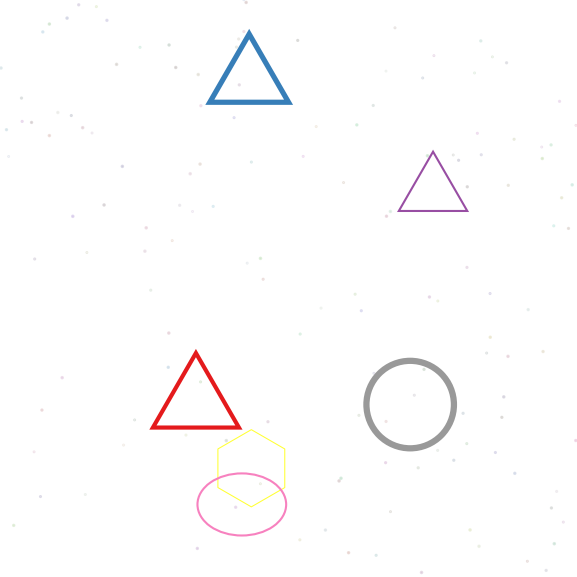[{"shape": "triangle", "thickness": 2, "radius": 0.43, "center": [0.339, 0.302]}, {"shape": "triangle", "thickness": 2.5, "radius": 0.39, "center": [0.431, 0.861]}, {"shape": "triangle", "thickness": 1, "radius": 0.34, "center": [0.75, 0.668]}, {"shape": "hexagon", "thickness": 0.5, "radius": 0.33, "center": [0.435, 0.188]}, {"shape": "oval", "thickness": 1, "radius": 0.38, "center": [0.419, 0.126]}, {"shape": "circle", "thickness": 3, "radius": 0.38, "center": [0.71, 0.299]}]